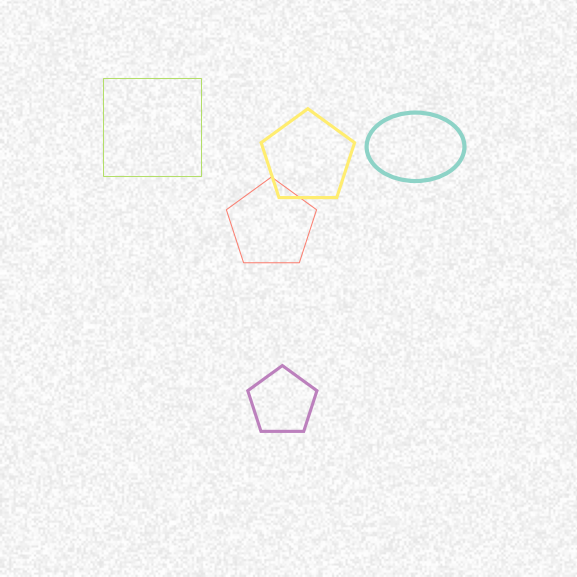[{"shape": "oval", "thickness": 2, "radius": 0.42, "center": [0.72, 0.745]}, {"shape": "pentagon", "thickness": 0.5, "radius": 0.41, "center": [0.47, 0.611]}, {"shape": "square", "thickness": 0.5, "radius": 0.42, "center": [0.263, 0.779]}, {"shape": "pentagon", "thickness": 1.5, "radius": 0.31, "center": [0.489, 0.303]}, {"shape": "pentagon", "thickness": 1.5, "radius": 0.43, "center": [0.533, 0.726]}]